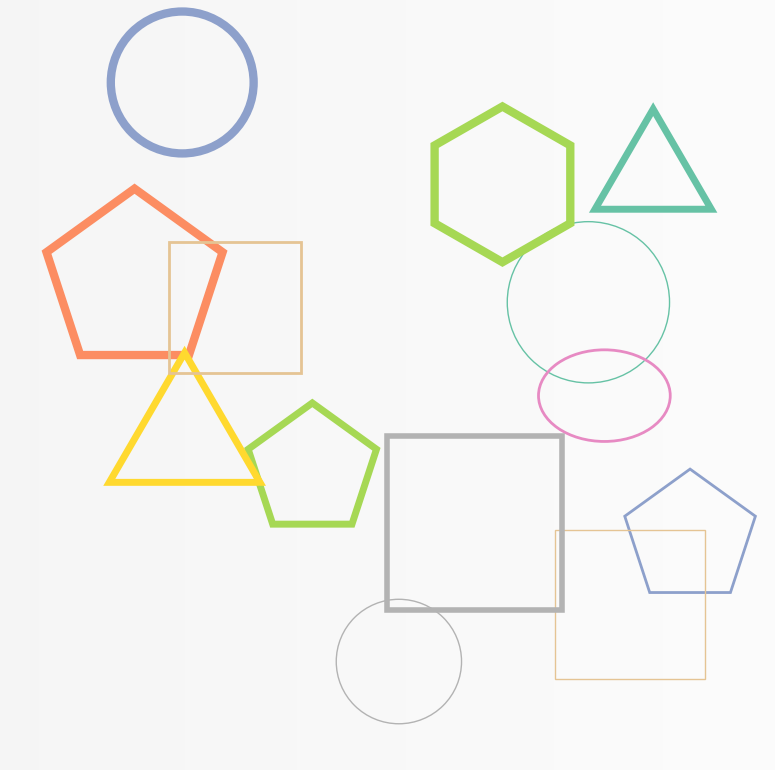[{"shape": "triangle", "thickness": 2.5, "radius": 0.43, "center": [0.843, 0.772]}, {"shape": "circle", "thickness": 0.5, "radius": 0.52, "center": [0.759, 0.607]}, {"shape": "pentagon", "thickness": 3, "radius": 0.6, "center": [0.174, 0.636]}, {"shape": "circle", "thickness": 3, "radius": 0.46, "center": [0.235, 0.893]}, {"shape": "pentagon", "thickness": 1, "radius": 0.44, "center": [0.89, 0.302]}, {"shape": "oval", "thickness": 1, "radius": 0.42, "center": [0.78, 0.486]}, {"shape": "pentagon", "thickness": 2.5, "radius": 0.44, "center": [0.403, 0.39]}, {"shape": "hexagon", "thickness": 3, "radius": 0.51, "center": [0.648, 0.761]}, {"shape": "triangle", "thickness": 2.5, "radius": 0.56, "center": [0.238, 0.43]}, {"shape": "square", "thickness": 0.5, "radius": 0.48, "center": [0.813, 0.215]}, {"shape": "square", "thickness": 1, "radius": 0.43, "center": [0.303, 0.601]}, {"shape": "circle", "thickness": 0.5, "radius": 0.4, "center": [0.515, 0.141]}, {"shape": "square", "thickness": 2, "radius": 0.56, "center": [0.612, 0.321]}]